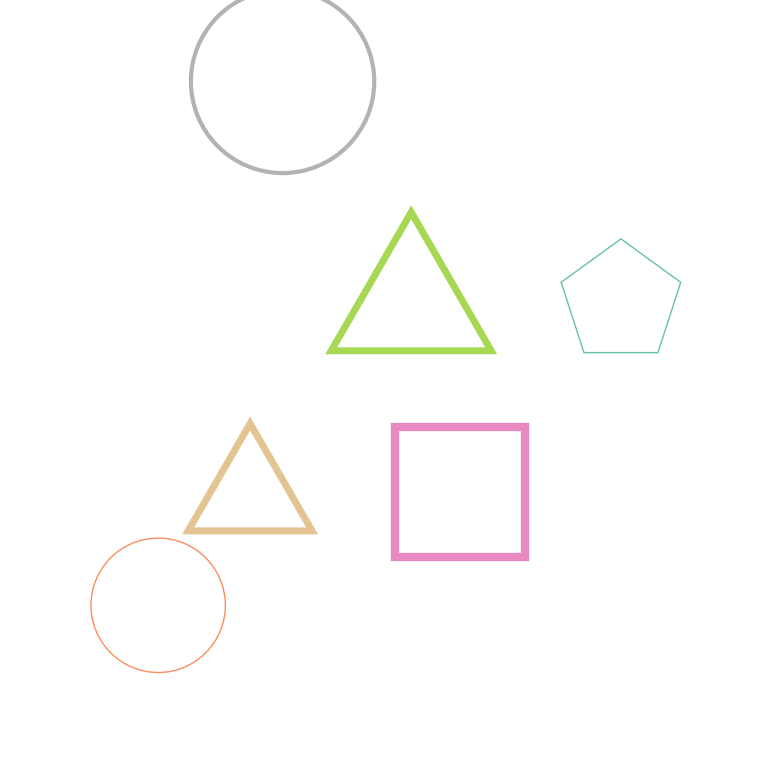[{"shape": "pentagon", "thickness": 0.5, "radius": 0.41, "center": [0.806, 0.608]}, {"shape": "circle", "thickness": 0.5, "radius": 0.44, "center": [0.205, 0.214]}, {"shape": "square", "thickness": 3, "radius": 0.42, "center": [0.598, 0.361]}, {"shape": "triangle", "thickness": 2.5, "radius": 0.6, "center": [0.534, 0.604]}, {"shape": "triangle", "thickness": 2.5, "radius": 0.46, "center": [0.325, 0.357]}, {"shape": "circle", "thickness": 1.5, "radius": 0.6, "center": [0.367, 0.894]}]